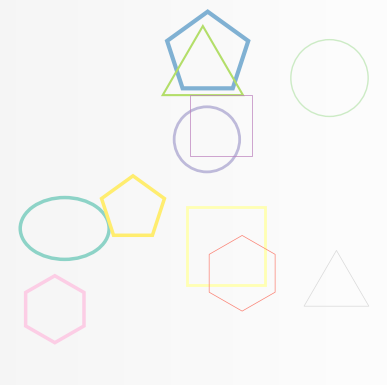[{"shape": "oval", "thickness": 2.5, "radius": 0.57, "center": [0.167, 0.407]}, {"shape": "square", "thickness": 2, "radius": 0.51, "center": [0.584, 0.361]}, {"shape": "circle", "thickness": 2, "radius": 0.42, "center": [0.534, 0.638]}, {"shape": "hexagon", "thickness": 0.5, "radius": 0.49, "center": [0.625, 0.29]}, {"shape": "pentagon", "thickness": 3, "radius": 0.55, "center": [0.536, 0.86]}, {"shape": "triangle", "thickness": 1.5, "radius": 0.6, "center": [0.523, 0.813]}, {"shape": "hexagon", "thickness": 2.5, "radius": 0.43, "center": [0.141, 0.197]}, {"shape": "triangle", "thickness": 0.5, "radius": 0.48, "center": [0.868, 0.253]}, {"shape": "square", "thickness": 0.5, "radius": 0.4, "center": [0.569, 0.674]}, {"shape": "circle", "thickness": 1, "radius": 0.5, "center": [0.85, 0.797]}, {"shape": "pentagon", "thickness": 2.5, "radius": 0.43, "center": [0.343, 0.458]}]